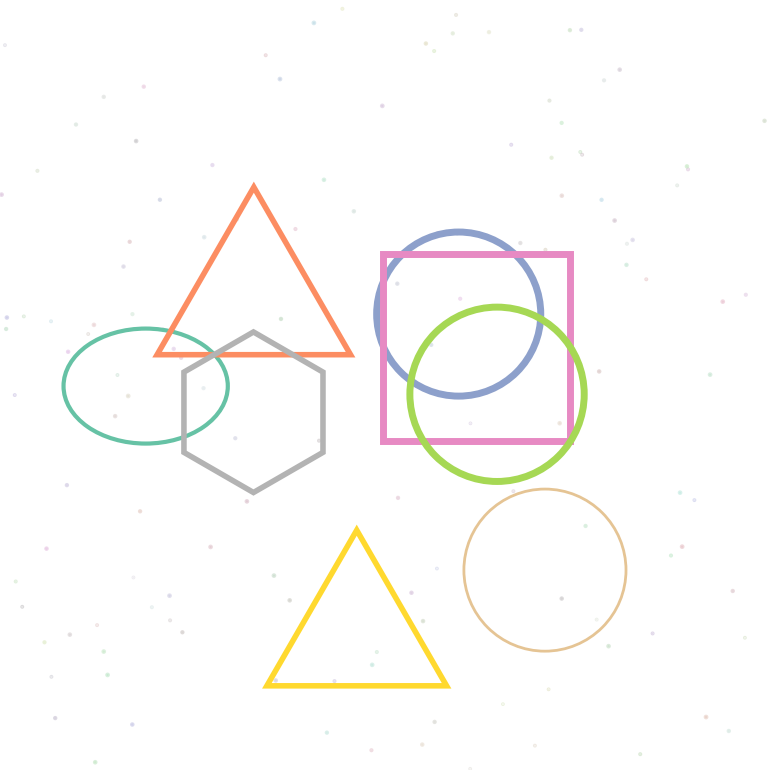[{"shape": "oval", "thickness": 1.5, "radius": 0.53, "center": [0.189, 0.499]}, {"shape": "triangle", "thickness": 2, "radius": 0.73, "center": [0.33, 0.612]}, {"shape": "circle", "thickness": 2.5, "radius": 0.53, "center": [0.596, 0.592]}, {"shape": "square", "thickness": 2.5, "radius": 0.61, "center": [0.619, 0.549]}, {"shape": "circle", "thickness": 2.5, "radius": 0.57, "center": [0.646, 0.488]}, {"shape": "triangle", "thickness": 2, "radius": 0.67, "center": [0.463, 0.177]}, {"shape": "circle", "thickness": 1, "radius": 0.53, "center": [0.708, 0.26]}, {"shape": "hexagon", "thickness": 2, "radius": 0.52, "center": [0.329, 0.465]}]